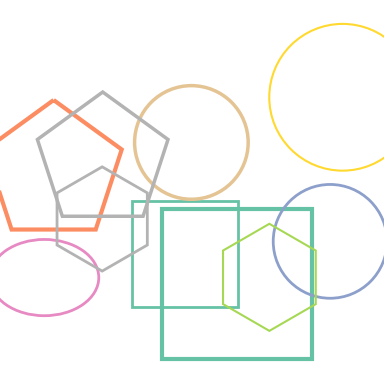[{"shape": "square", "thickness": 3, "radius": 0.98, "center": [0.616, 0.263]}, {"shape": "square", "thickness": 2, "radius": 0.69, "center": [0.481, 0.341]}, {"shape": "pentagon", "thickness": 3, "radius": 0.93, "center": [0.139, 0.554]}, {"shape": "circle", "thickness": 2, "radius": 0.74, "center": [0.857, 0.373]}, {"shape": "oval", "thickness": 2, "radius": 0.71, "center": [0.115, 0.279]}, {"shape": "hexagon", "thickness": 1.5, "radius": 0.7, "center": [0.7, 0.28]}, {"shape": "circle", "thickness": 1.5, "radius": 0.95, "center": [0.89, 0.747]}, {"shape": "circle", "thickness": 2.5, "radius": 0.74, "center": [0.497, 0.63]}, {"shape": "pentagon", "thickness": 2.5, "radius": 0.89, "center": [0.267, 0.583]}, {"shape": "hexagon", "thickness": 2, "radius": 0.68, "center": [0.265, 0.431]}]